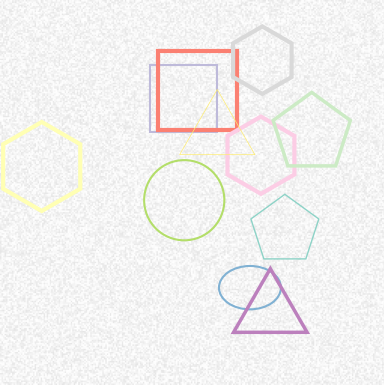[{"shape": "pentagon", "thickness": 1, "radius": 0.46, "center": [0.74, 0.403]}, {"shape": "hexagon", "thickness": 3, "radius": 0.58, "center": [0.108, 0.568]}, {"shape": "square", "thickness": 1.5, "radius": 0.44, "center": [0.476, 0.743]}, {"shape": "square", "thickness": 3, "radius": 0.51, "center": [0.514, 0.764]}, {"shape": "oval", "thickness": 1.5, "radius": 0.4, "center": [0.649, 0.253]}, {"shape": "circle", "thickness": 1.5, "radius": 0.52, "center": [0.479, 0.48]}, {"shape": "hexagon", "thickness": 3, "radius": 0.5, "center": [0.678, 0.597]}, {"shape": "hexagon", "thickness": 3, "radius": 0.44, "center": [0.681, 0.844]}, {"shape": "triangle", "thickness": 2.5, "radius": 0.55, "center": [0.702, 0.192]}, {"shape": "pentagon", "thickness": 2.5, "radius": 0.53, "center": [0.81, 0.654]}, {"shape": "triangle", "thickness": 0.5, "radius": 0.56, "center": [0.564, 0.655]}]